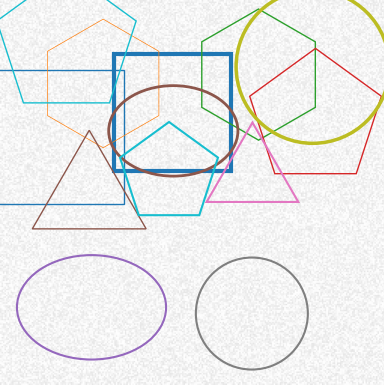[{"shape": "square", "thickness": 3, "radius": 0.76, "center": [0.449, 0.707]}, {"shape": "square", "thickness": 1, "radius": 0.87, "center": [0.147, 0.644]}, {"shape": "hexagon", "thickness": 0.5, "radius": 0.84, "center": [0.268, 0.783]}, {"shape": "hexagon", "thickness": 1, "radius": 0.85, "center": [0.672, 0.806]}, {"shape": "pentagon", "thickness": 1, "radius": 0.9, "center": [0.82, 0.694]}, {"shape": "oval", "thickness": 1.5, "radius": 0.97, "center": [0.238, 0.202]}, {"shape": "oval", "thickness": 2, "radius": 0.84, "center": [0.45, 0.66]}, {"shape": "triangle", "thickness": 1, "radius": 0.85, "center": [0.232, 0.491]}, {"shape": "triangle", "thickness": 1.5, "radius": 0.69, "center": [0.656, 0.544]}, {"shape": "circle", "thickness": 1.5, "radius": 0.73, "center": [0.654, 0.186]}, {"shape": "circle", "thickness": 2.5, "radius": 1.0, "center": [0.812, 0.827]}, {"shape": "pentagon", "thickness": 1, "radius": 0.95, "center": [0.173, 0.887]}, {"shape": "pentagon", "thickness": 1.5, "radius": 0.67, "center": [0.439, 0.549]}]